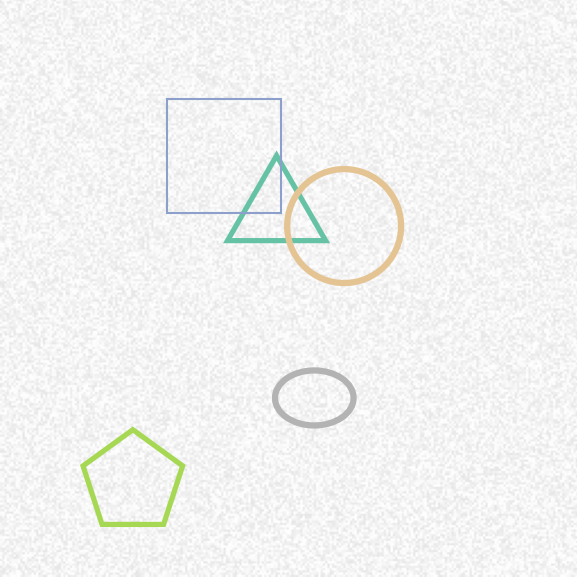[{"shape": "triangle", "thickness": 2.5, "radius": 0.49, "center": [0.479, 0.632]}, {"shape": "square", "thickness": 1, "radius": 0.49, "center": [0.388, 0.729]}, {"shape": "pentagon", "thickness": 2.5, "radius": 0.45, "center": [0.23, 0.164]}, {"shape": "circle", "thickness": 3, "radius": 0.49, "center": [0.596, 0.608]}, {"shape": "oval", "thickness": 3, "radius": 0.34, "center": [0.544, 0.31]}]